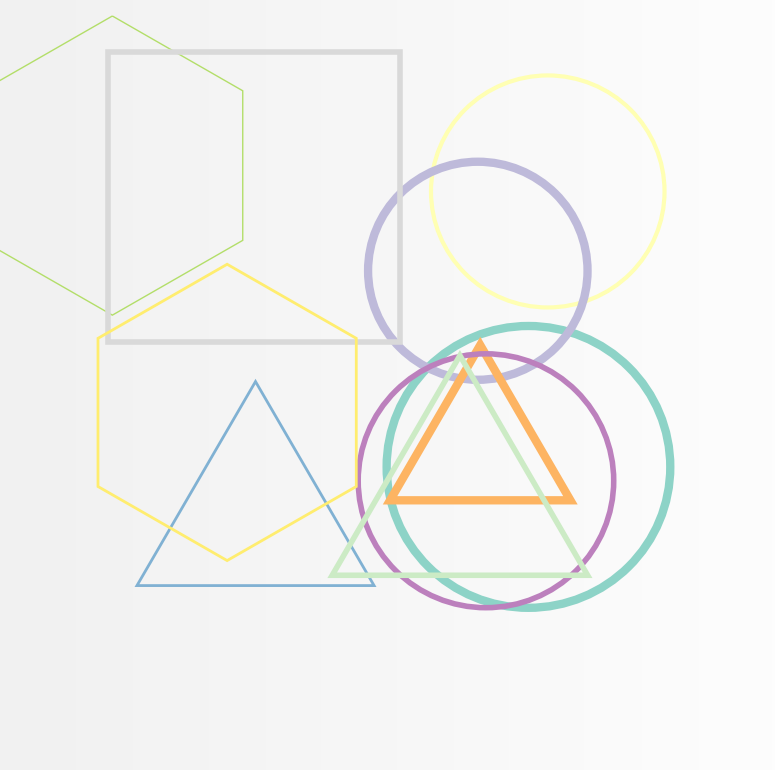[{"shape": "circle", "thickness": 3, "radius": 0.91, "center": [0.682, 0.394]}, {"shape": "circle", "thickness": 1.5, "radius": 0.75, "center": [0.707, 0.751]}, {"shape": "circle", "thickness": 3, "radius": 0.71, "center": [0.617, 0.648]}, {"shape": "triangle", "thickness": 1, "radius": 0.88, "center": [0.33, 0.328]}, {"shape": "triangle", "thickness": 3, "radius": 0.67, "center": [0.62, 0.417]}, {"shape": "hexagon", "thickness": 0.5, "radius": 0.97, "center": [0.145, 0.785]}, {"shape": "square", "thickness": 2, "radius": 0.94, "center": [0.327, 0.744]}, {"shape": "circle", "thickness": 2, "radius": 0.82, "center": [0.627, 0.376]}, {"shape": "triangle", "thickness": 2, "radius": 0.95, "center": [0.593, 0.348]}, {"shape": "hexagon", "thickness": 1, "radius": 0.96, "center": [0.293, 0.464]}]